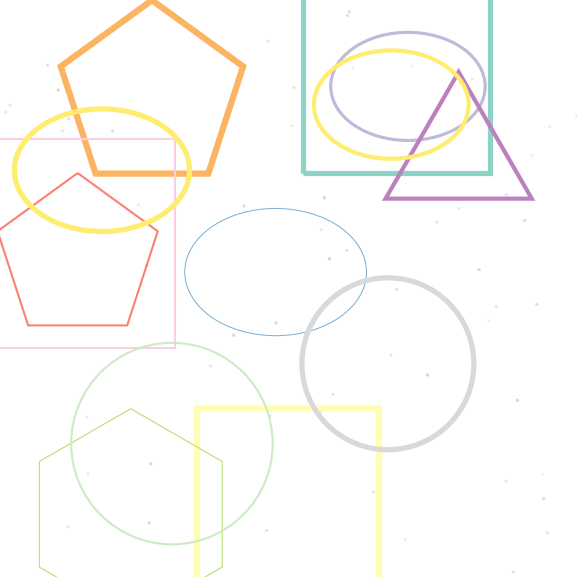[{"shape": "square", "thickness": 2.5, "radius": 0.81, "center": [0.686, 0.862]}, {"shape": "square", "thickness": 3, "radius": 0.79, "center": [0.499, 0.135]}, {"shape": "oval", "thickness": 1.5, "radius": 0.67, "center": [0.706, 0.85]}, {"shape": "pentagon", "thickness": 1, "radius": 0.73, "center": [0.134, 0.554]}, {"shape": "oval", "thickness": 0.5, "radius": 0.79, "center": [0.477, 0.528]}, {"shape": "pentagon", "thickness": 3, "radius": 0.83, "center": [0.263, 0.833]}, {"shape": "hexagon", "thickness": 0.5, "radius": 0.91, "center": [0.226, 0.109]}, {"shape": "square", "thickness": 1, "radius": 0.91, "center": [0.122, 0.578]}, {"shape": "circle", "thickness": 2.5, "radius": 0.74, "center": [0.672, 0.369]}, {"shape": "triangle", "thickness": 2, "radius": 0.73, "center": [0.794, 0.728]}, {"shape": "circle", "thickness": 1, "radius": 0.87, "center": [0.298, 0.231]}, {"shape": "oval", "thickness": 2, "radius": 0.67, "center": [0.677, 0.818]}, {"shape": "oval", "thickness": 2.5, "radius": 0.76, "center": [0.177, 0.704]}]